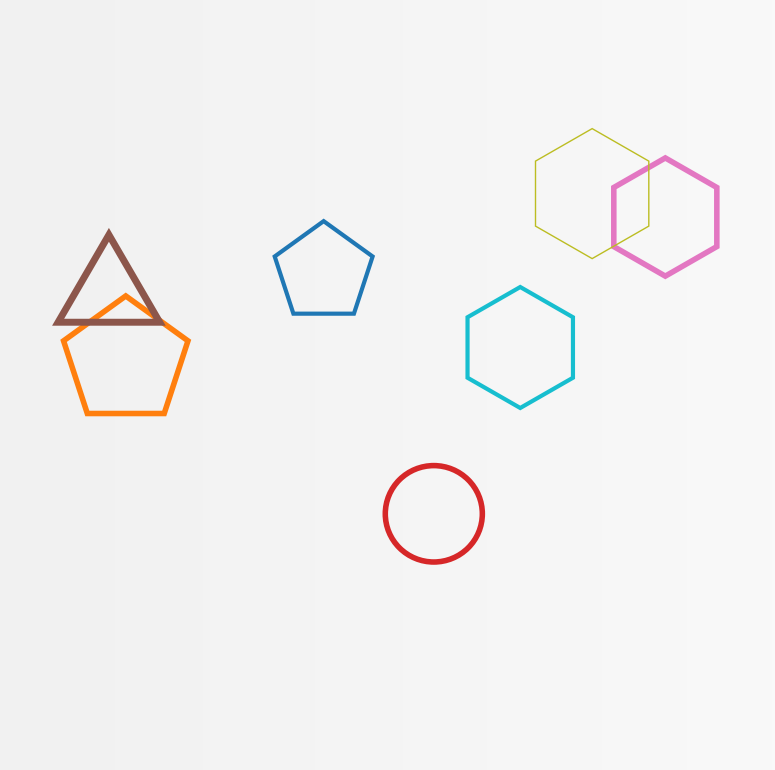[{"shape": "pentagon", "thickness": 1.5, "radius": 0.33, "center": [0.418, 0.646]}, {"shape": "pentagon", "thickness": 2, "radius": 0.42, "center": [0.162, 0.531]}, {"shape": "circle", "thickness": 2, "radius": 0.31, "center": [0.56, 0.333]}, {"shape": "triangle", "thickness": 2.5, "radius": 0.38, "center": [0.141, 0.619]}, {"shape": "hexagon", "thickness": 2, "radius": 0.38, "center": [0.858, 0.718]}, {"shape": "hexagon", "thickness": 0.5, "radius": 0.42, "center": [0.764, 0.749]}, {"shape": "hexagon", "thickness": 1.5, "radius": 0.39, "center": [0.671, 0.549]}]